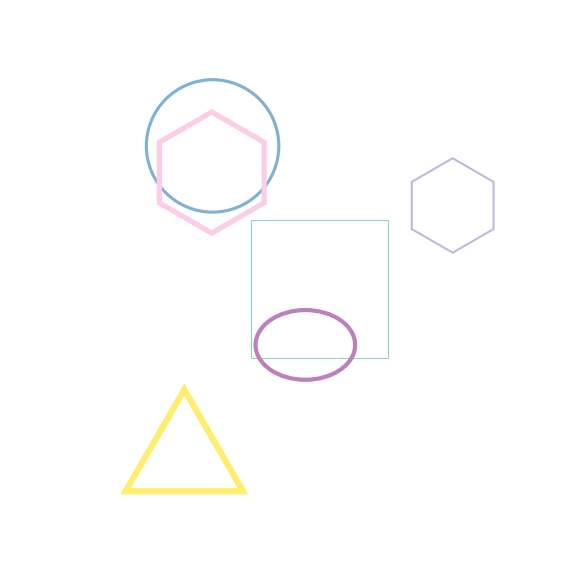[{"shape": "square", "thickness": 0.5, "radius": 0.59, "center": [0.554, 0.499]}, {"shape": "hexagon", "thickness": 1, "radius": 0.41, "center": [0.784, 0.643]}, {"shape": "circle", "thickness": 1.5, "radius": 0.57, "center": [0.368, 0.746]}, {"shape": "hexagon", "thickness": 2.5, "radius": 0.52, "center": [0.367, 0.7]}, {"shape": "oval", "thickness": 2, "radius": 0.43, "center": [0.529, 0.402]}, {"shape": "triangle", "thickness": 3, "radius": 0.59, "center": [0.319, 0.207]}]